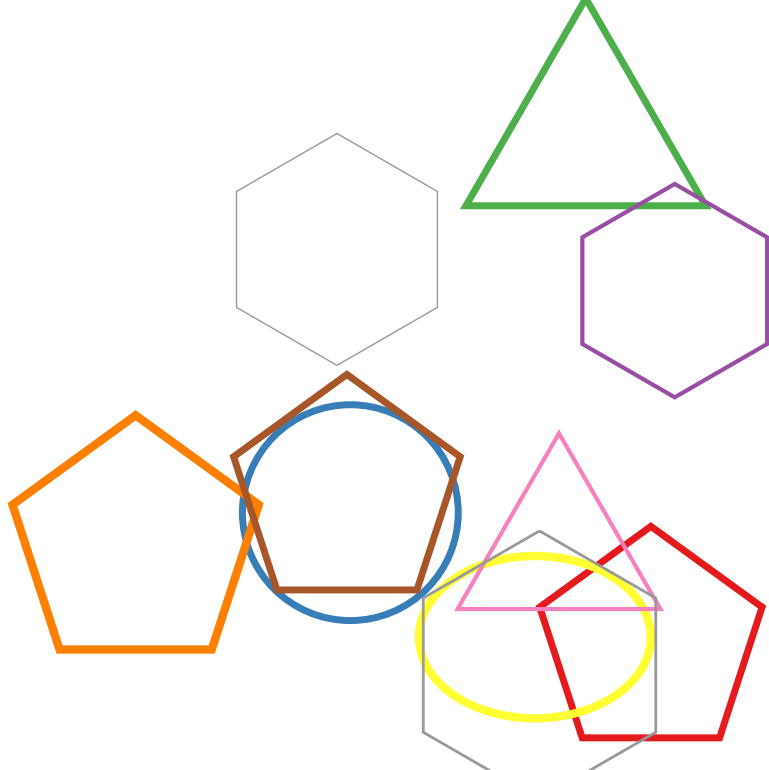[{"shape": "pentagon", "thickness": 2.5, "radius": 0.76, "center": [0.845, 0.165]}, {"shape": "circle", "thickness": 2.5, "radius": 0.7, "center": [0.455, 0.334]}, {"shape": "triangle", "thickness": 2.5, "radius": 0.9, "center": [0.761, 0.823]}, {"shape": "hexagon", "thickness": 1.5, "radius": 0.69, "center": [0.876, 0.623]}, {"shape": "pentagon", "thickness": 3, "radius": 0.84, "center": [0.176, 0.293]}, {"shape": "oval", "thickness": 3, "radius": 0.75, "center": [0.695, 0.173]}, {"shape": "pentagon", "thickness": 2.5, "radius": 0.77, "center": [0.451, 0.359]}, {"shape": "triangle", "thickness": 1.5, "radius": 0.76, "center": [0.726, 0.285]}, {"shape": "hexagon", "thickness": 1, "radius": 0.87, "center": [0.701, 0.136]}, {"shape": "hexagon", "thickness": 0.5, "radius": 0.75, "center": [0.438, 0.676]}]